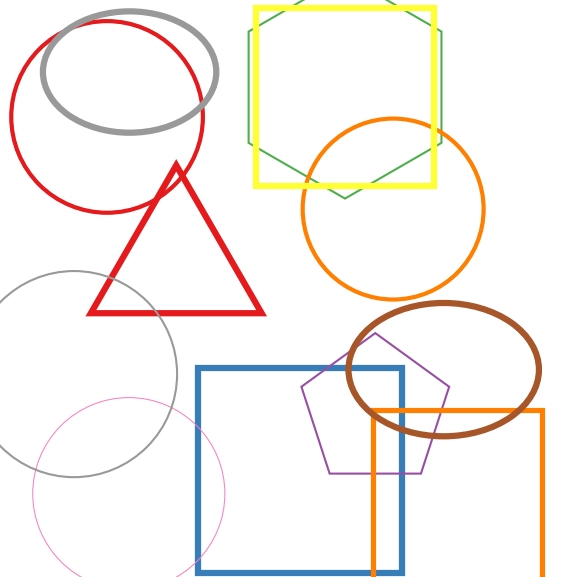[{"shape": "circle", "thickness": 2, "radius": 0.83, "center": [0.185, 0.797]}, {"shape": "triangle", "thickness": 3, "radius": 0.85, "center": [0.305, 0.542]}, {"shape": "square", "thickness": 3, "radius": 0.88, "center": [0.519, 0.185]}, {"shape": "hexagon", "thickness": 1, "radius": 0.96, "center": [0.597, 0.848]}, {"shape": "pentagon", "thickness": 1, "radius": 0.67, "center": [0.65, 0.288]}, {"shape": "circle", "thickness": 2, "radius": 0.78, "center": [0.681, 0.637]}, {"shape": "square", "thickness": 2.5, "radius": 0.73, "center": [0.792, 0.142]}, {"shape": "square", "thickness": 3, "radius": 0.77, "center": [0.597, 0.831]}, {"shape": "oval", "thickness": 3, "radius": 0.82, "center": [0.768, 0.359]}, {"shape": "circle", "thickness": 0.5, "radius": 0.83, "center": [0.223, 0.144]}, {"shape": "oval", "thickness": 3, "radius": 0.75, "center": [0.224, 0.874]}, {"shape": "circle", "thickness": 1, "radius": 0.89, "center": [0.128, 0.351]}]